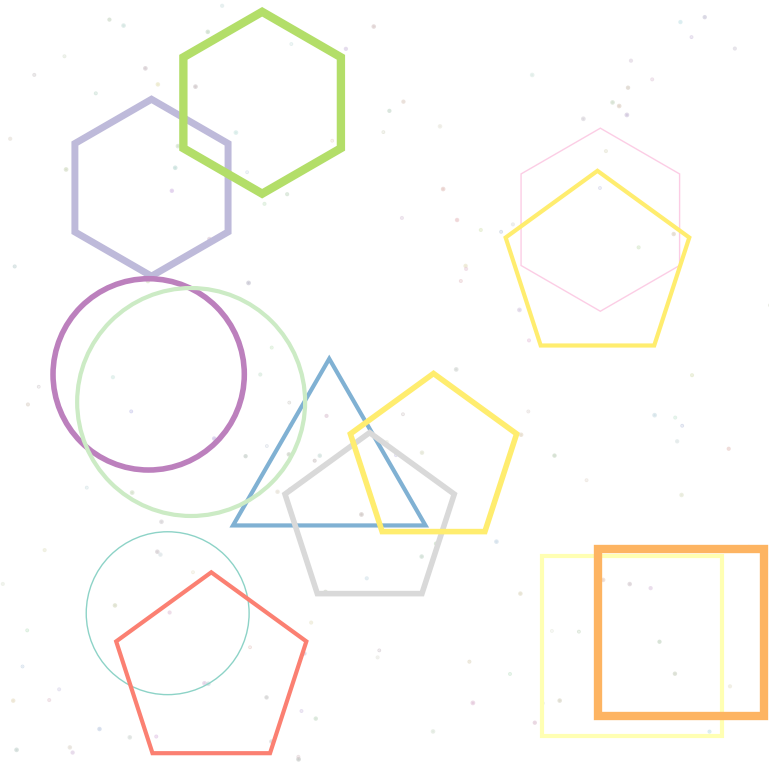[{"shape": "circle", "thickness": 0.5, "radius": 0.53, "center": [0.218, 0.204]}, {"shape": "square", "thickness": 1.5, "radius": 0.58, "center": [0.821, 0.161]}, {"shape": "hexagon", "thickness": 2.5, "radius": 0.57, "center": [0.197, 0.756]}, {"shape": "pentagon", "thickness": 1.5, "radius": 0.65, "center": [0.274, 0.127]}, {"shape": "triangle", "thickness": 1.5, "radius": 0.72, "center": [0.428, 0.39]}, {"shape": "square", "thickness": 3, "radius": 0.54, "center": [0.884, 0.178]}, {"shape": "hexagon", "thickness": 3, "radius": 0.59, "center": [0.34, 0.867]}, {"shape": "hexagon", "thickness": 0.5, "radius": 0.59, "center": [0.78, 0.715]}, {"shape": "pentagon", "thickness": 2, "radius": 0.58, "center": [0.48, 0.323]}, {"shape": "circle", "thickness": 2, "radius": 0.62, "center": [0.193, 0.514]}, {"shape": "circle", "thickness": 1.5, "radius": 0.74, "center": [0.248, 0.478]}, {"shape": "pentagon", "thickness": 1.5, "radius": 0.63, "center": [0.776, 0.653]}, {"shape": "pentagon", "thickness": 2, "radius": 0.57, "center": [0.563, 0.401]}]